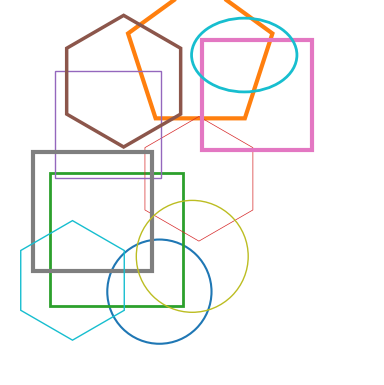[{"shape": "circle", "thickness": 1.5, "radius": 0.68, "center": [0.414, 0.242]}, {"shape": "pentagon", "thickness": 3, "radius": 0.99, "center": [0.52, 0.852]}, {"shape": "square", "thickness": 2, "radius": 0.86, "center": [0.303, 0.377]}, {"shape": "hexagon", "thickness": 0.5, "radius": 0.81, "center": [0.517, 0.536]}, {"shape": "square", "thickness": 1, "radius": 0.69, "center": [0.281, 0.676]}, {"shape": "hexagon", "thickness": 2.5, "radius": 0.85, "center": [0.321, 0.789]}, {"shape": "square", "thickness": 3, "radius": 0.71, "center": [0.667, 0.753]}, {"shape": "square", "thickness": 3, "radius": 0.77, "center": [0.241, 0.45]}, {"shape": "circle", "thickness": 1, "radius": 0.73, "center": [0.499, 0.334]}, {"shape": "hexagon", "thickness": 1, "radius": 0.78, "center": [0.188, 0.272]}, {"shape": "oval", "thickness": 2, "radius": 0.68, "center": [0.634, 0.857]}]